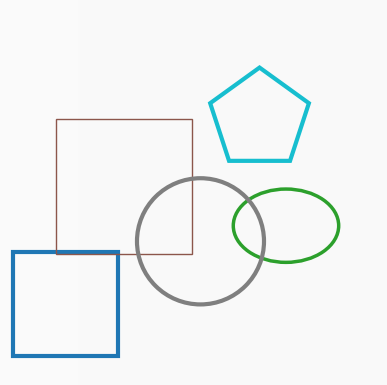[{"shape": "square", "thickness": 3, "radius": 0.68, "center": [0.17, 0.211]}, {"shape": "oval", "thickness": 2.5, "radius": 0.68, "center": [0.738, 0.414]}, {"shape": "square", "thickness": 1, "radius": 0.88, "center": [0.319, 0.516]}, {"shape": "circle", "thickness": 3, "radius": 0.82, "center": [0.517, 0.373]}, {"shape": "pentagon", "thickness": 3, "radius": 0.67, "center": [0.67, 0.691]}]